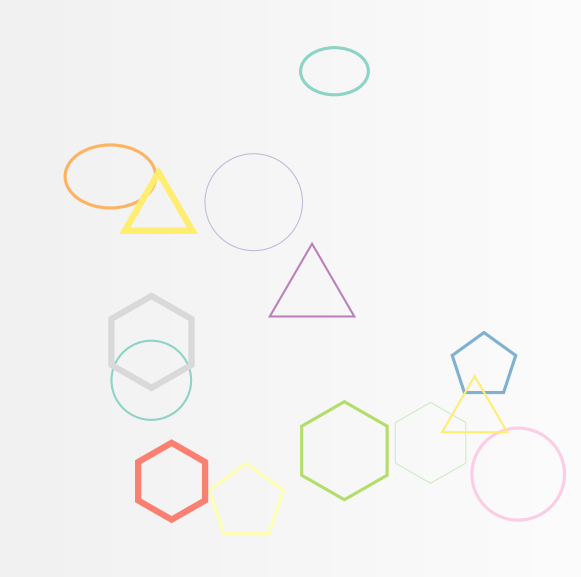[{"shape": "circle", "thickness": 1, "radius": 0.34, "center": [0.26, 0.341]}, {"shape": "oval", "thickness": 1.5, "radius": 0.29, "center": [0.575, 0.876]}, {"shape": "pentagon", "thickness": 1.5, "radius": 0.33, "center": [0.424, 0.13]}, {"shape": "circle", "thickness": 0.5, "radius": 0.42, "center": [0.437, 0.649]}, {"shape": "hexagon", "thickness": 3, "radius": 0.33, "center": [0.295, 0.166]}, {"shape": "pentagon", "thickness": 1.5, "radius": 0.29, "center": [0.833, 0.366]}, {"shape": "oval", "thickness": 1.5, "radius": 0.39, "center": [0.19, 0.694]}, {"shape": "hexagon", "thickness": 1.5, "radius": 0.42, "center": [0.593, 0.219]}, {"shape": "circle", "thickness": 1.5, "radius": 0.4, "center": [0.892, 0.178]}, {"shape": "hexagon", "thickness": 3, "radius": 0.4, "center": [0.261, 0.407]}, {"shape": "triangle", "thickness": 1, "radius": 0.42, "center": [0.537, 0.493]}, {"shape": "hexagon", "thickness": 0.5, "radius": 0.35, "center": [0.741, 0.232]}, {"shape": "triangle", "thickness": 1, "radius": 0.32, "center": [0.817, 0.283]}, {"shape": "triangle", "thickness": 3, "radius": 0.34, "center": [0.273, 0.633]}]